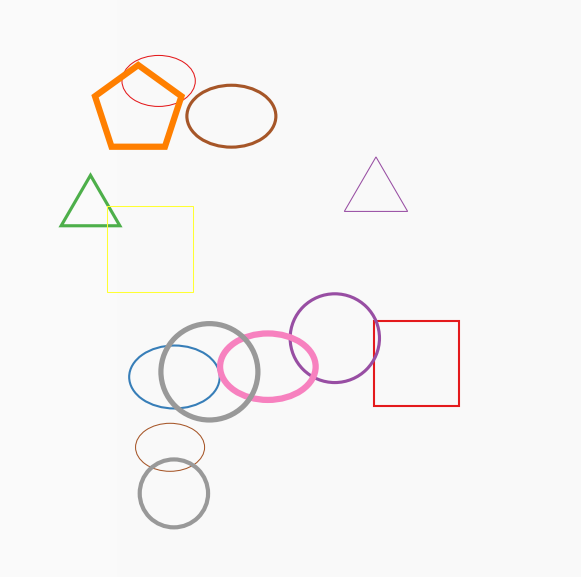[{"shape": "square", "thickness": 1, "radius": 0.37, "center": [0.716, 0.37]}, {"shape": "oval", "thickness": 0.5, "radius": 0.32, "center": [0.273, 0.859]}, {"shape": "oval", "thickness": 1, "radius": 0.39, "center": [0.3, 0.346]}, {"shape": "triangle", "thickness": 1.5, "radius": 0.29, "center": [0.156, 0.637]}, {"shape": "triangle", "thickness": 0.5, "radius": 0.31, "center": [0.647, 0.664]}, {"shape": "circle", "thickness": 1.5, "radius": 0.38, "center": [0.576, 0.414]}, {"shape": "pentagon", "thickness": 3, "radius": 0.39, "center": [0.238, 0.808]}, {"shape": "square", "thickness": 0.5, "radius": 0.37, "center": [0.258, 0.568]}, {"shape": "oval", "thickness": 0.5, "radius": 0.3, "center": [0.293, 0.225]}, {"shape": "oval", "thickness": 1.5, "radius": 0.38, "center": [0.398, 0.798]}, {"shape": "oval", "thickness": 3, "radius": 0.41, "center": [0.461, 0.364]}, {"shape": "circle", "thickness": 2.5, "radius": 0.42, "center": [0.36, 0.355]}, {"shape": "circle", "thickness": 2, "radius": 0.29, "center": [0.299, 0.145]}]